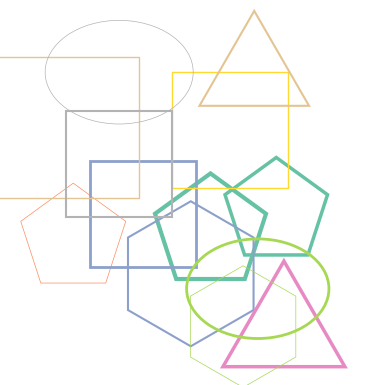[{"shape": "pentagon", "thickness": 2.5, "radius": 0.7, "center": [0.718, 0.451]}, {"shape": "pentagon", "thickness": 3, "radius": 0.76, "center": [0.547, 0.398]}, {"shape": "pentagon", "thickness": 0.5, "radius": 0.72, "center": [0.19, 0.381]}, {"shape": "hexagon", "thickness": 1.5, "radius": 0.94, "center": [0.496, 0.289]}, {"shape": "square", "thickness": 2, "radius": 0.69, "center": [0.371, 0.444]}, {"shape": "triangle", "thickness": 2.5, "radius": 0.91, "center": [0.737, 0.139]}, {"shape": "oval", "thickness": 2, "radius": 0.92, "center": [0.67, 0.25]}, {"shape": "hexagon", "thickness": 0.5, "radius": 0.79, "center": [0.632, 0.152]}, {"shape": "square", "thickness": 1, "radius": 0.75, "center": [0.598, 0.662]}, {"shape": "triangle", "thickness": 1.5, "radius": 0.82, "center": [0.66, 0.807]}, {"shape": "square", "thickness": 1, "radius": 0.92, "center": [0.178, 0.668]}, {"shape": "oval", "thickness": 0.5, "radius": 0.96, "center": [0.31, 0.813]}, {"shape": "square", "thickness": 1.5, "radius": 0.68, "center": [0.309, 0.574]}]